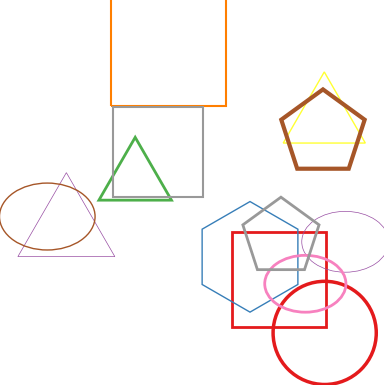[{"shape": "circle", "thickness": 2.5, "radius": 0.67, "center": [0.843, 0.135]}, {"shape": "square", "thickness": 2, "radius": 0.61, "center": [0.724, 0.274]}, {"shape": "hexagon", "thickness": 1, "radius": 0.72, "center": [0.649, 0.333]}, {"shape": "triangle", "thickness": 2, "radius": 0.54, "center": [0.351, 0.534]}, {"shape": "oval", "thickness": 0.5, "radius": 0.56, "center": [0.897, 0.372]}, {"shape": "triangle", "thickness": 0.5, "radius": 0.73, "center": [0.172, 0.406]}, {"shape": "square", "thickness": 1.5, "radius": 0.75, "center": [0.437, 0.873]}, {"shape": "triangle", "thickness": 1, "radius": 0.62, "center": [0.842, 0.69]}, {"shape": "pentagon", "thickness": 3, "radius": 0.57, "center": [0.839, 0.654]}, {"shape": "oval", "thickness": 1, "radius": 0.62, "center": [0.123, 0.438]}, {"shape": "oval", "thickness": 2, "radius": 0.53, "center": [0.793, 0.263]}, {"shape": "pentagon", "thickness": 2, "radius": 0.52, "center": [0.73, 0.384]}, {"shape": "square", "thickness": 1.5, "radius": 0.59, "center": [0.41, 0.605]}]